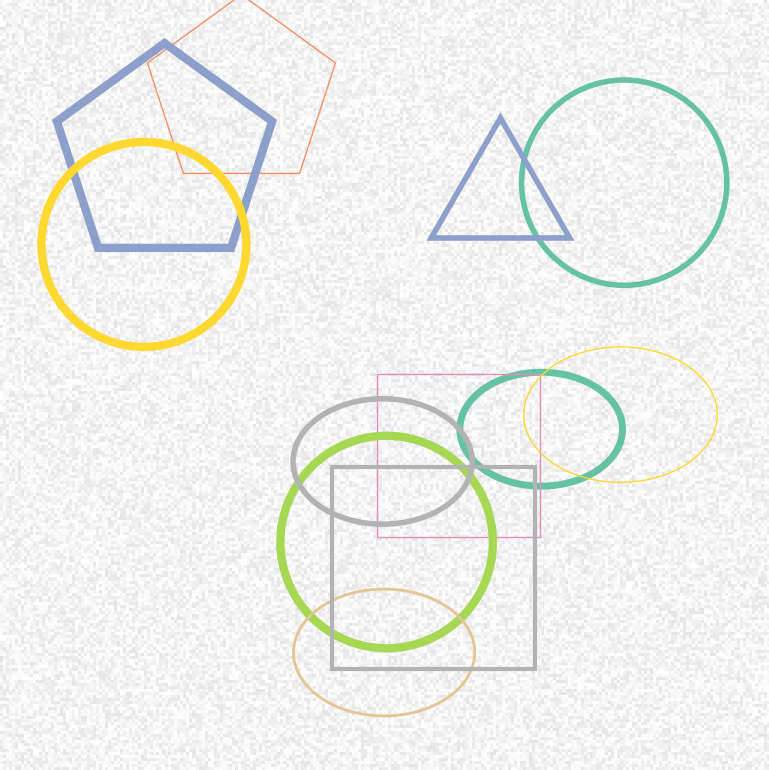[{"shape": "oval", "thickness": 2.5, "radius": 0.53, "center": [0.703, 0.443]}, {"shape": "circle", "thickness": 2, "radius": 0.67, "center": [0.811, 0.763]}, {"shape": "pentagon", "thickness": 0.5, "radius": 0.64, "center": [0.314, 0.879]}, {"shape": "triangle", "thickness": 2, "radius": 0.52, "center": [0.65, 0.743]}, {"shape": "pentagon", "thickness": 3, "radius": 0.73, "center": [0.214, 0.797]}, {"shape": "square", "thickness": 0.5, "radius": 0.53, "center": [0.595, 0.408]}, {"shape": "circle", "thickness": 3, "radius": 0.69, "center": [0.502, 0.296]}, {"shape": "circle", "thickness": 3, "radius": 0.67, "center": [0.187, 0.683]}, {"shape": "oval", "thickness": 0.5, "radius": 0.63, "center": [0.806, 0.462]}, {"shape": "oval", "thickness": 1, "radius": 0.59, "center": [0.499, 0.153]}, {"shape": "square", "thickness": 1.5, "radius": 0.66, "center": [0.563, 0.262]}, {"shape": "oval", "thickness": 2, "radius": 0.58, "center": [0.497, 0.401]}]